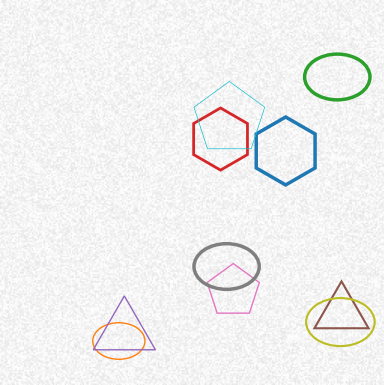[{"shape": "hexagon", "thickness": 2.5, "radius": 0.44, "center": [0.742, 0.608]}, {"shape": "oval", "thickness": 1, "radius": 0.34, "center": [0.309, 0.114]}, {"shape": "oval", "thickness": 2.5, "radius": 0.42, "center": [0.876, 0.8]}, {"shape": "hexagon", "thickness": 2, "radius": 0.4, "center": [0.573, 0.639]}, {"shape": "triangle", "thickness": 1, "radius": 0.47, "center": [0.323, 0.138]}, {"shape": "triangle", "thickness": 1.5, "radius": 0.41, "center": [0.887, 0.188]}, {"shape": "pentagon", "thickness": 1, "radius": 0.36, "center": [0.606, 0.244]}, {"shape": "oval", "thickness": 2.5, "radius": 0.42, "center": [0.589, 0.308]}, {"shape": "oval", "thickness": 1.5, "radius": 0.45, "center": [0.884, 0.163]}, {"shape": "pentagon", "thickness": 0.5, "radius": 0.48, "center": [0.596, 0.692]}]